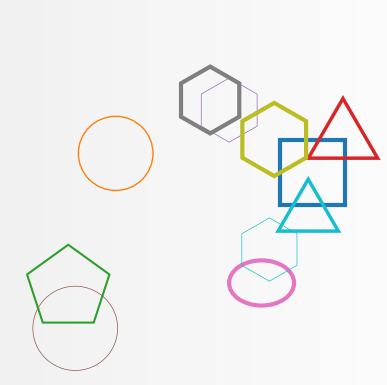[{"shape": "square", "thickness": 3, "radius": 0.42, "center": [0.807, 0.552]}, {"shape": "circle", "thickness": 1, "radius": 0.48, "center": [0.299, 0.602]}, {"shape": "pentagon", "thickness": 1.5, "radius": 0.56, "center": [0.176, 0.253]}, {"shape": "triangle", "thickness": 2.5, "radius": 0.52, "center": [0.885, 0.641]}, {"shape": "hexagon", "thickness": 0.5, "radius": 0.42, "center": [0.591, 0.714]}, {"shape": "circle", "thickness": 0.5, "radius": 0.55, "center": [0.194, 0.147]}, {"shape": "oval", "thickness": 3, "radius": 0.42, "center": [0.675, 0.265]}, {"shape": "hexagon", "thickness": 3, "radius": 0.43, "center": [0.542, 0.74]}, {"shape": "hexagon", "thickness": 3, "radius": 0.47, "center": [0.708, 0.638]}, {"shape": "triangle", "thickness": 2.5, "radius": 0.45, "center": [0.795, 0.445]}, {"shape": "hexagon", "thickness": 0.5, "radius": 0.41, "center": [0.695, 0.352]}]